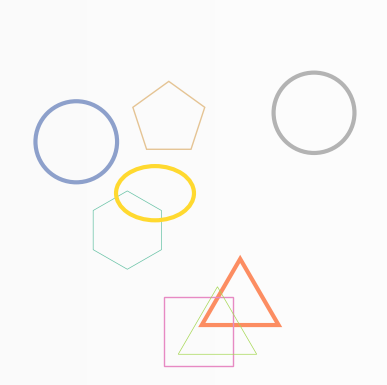[{"shape": "hexagon", "thickness": 0.5, "radius": 0.51, "center": [0.329, 0.402]}, {"shape": "triangle", "thickness": 3, "radius": 0.57, "center": [0.62, 0.213]}, {"shape": "circle", "thickness": 3, "radius": 0.53, "center": [0.197, 0.632]}, {"shape": "square", "thickness": 1, "radius": 0.45, "center": [0.513, 0.138]}, {"shape": "triangle", "thickness": 0.5, "radius": 0.58, "center": [0.561, 0.138]}, {"shape": "oval", "thickness": 3, "radius": 0.5, "center": [0.4, 0.498]}, {"shape": "pentagon", "thickness": 1, "radius": 0.49, "center": [0.436, 0.691]}, {"shape": "circle", "thickness": 3, "radius": 0.52, "center": [0.81, 0.707]}]